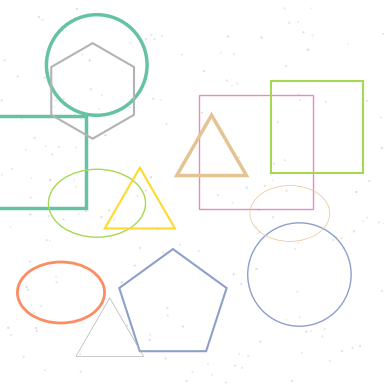[{"shape": "circle", "thickness": 2.5, "radius": 0.65, "center": [0.251, 0.831]}, {"shape": "square", "thickness": 2.5, "radius": 0.59, "center": [0.105, 0.58]}, {"shape": "oval", "thickness": 2, "radius": 0.57, "center": [0.158, 0.24]}, {"shape": "pentagon", "thickness": 1.5, "radius": 0.73, "center": [0.449, 0.206]}, {"shape": "circle", "thickness": 1, "radius": 0.67, "center": [0.778, 0.287]}, {"shape": "square", "thickness": 1, "radius": 0.74, "center": [0.664, 0.604]}, {"shape": "square", "thickness": 1.5, "radius": 0.6, "center": [0.823, 0.669]}, {"shape": "oval", "thickness": 1, "radius": 0.63, "center": [0.252, 0.472]}, {"shape": "triangle", "thickness": 1.5, "radius": 0.53, "center": [0.363, 0.459]}, {"shape": "triangle", "thickness": 2.5, "radius": 0.52, "center": [0.55, 0.596]}, {"shape": "oval", "thickness": 0.5, "radius": 0.52, "center": [0.753, 0.446]}, {"shape": "triangle", "thickness": 0.5, "radius": 0.51, "center": [0.285, 0.125]}, {"shape": "hexagon", "thickness": 1.5, "radius": 0.62, "center": [0.241, 0.764]}]